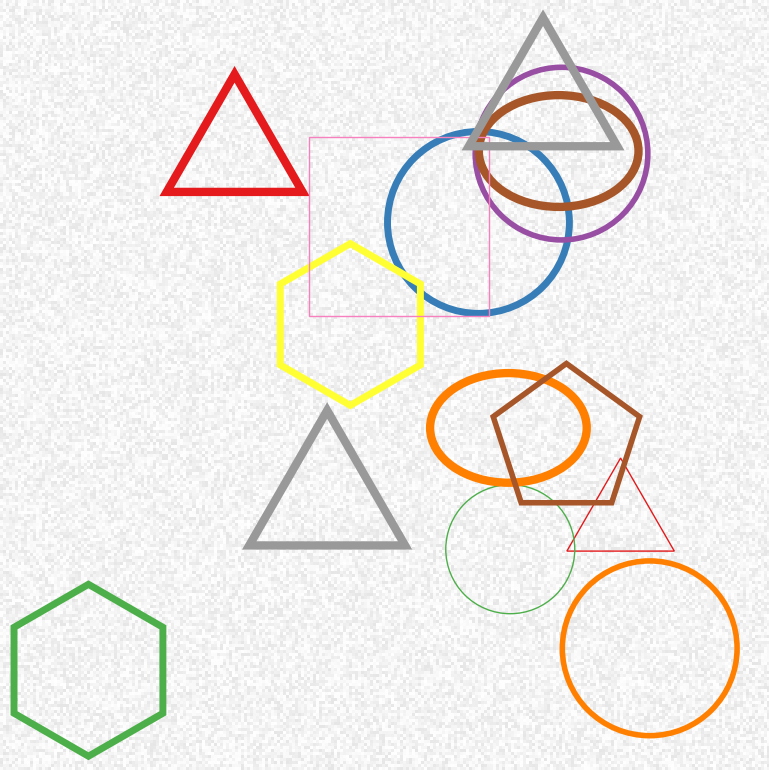[{"shape": "triangle", "thickness": 0.5, "radius": 0.4, "center": [0.806, 0.325]}, {"shape": "triangle", "thickness": 3, "radius": 0.51, "center": [0.305, 0.802]}, {"shape": "circle", "thickness": 2.5, "radius": 0.59, "center": [0.621, 0.711]}, {"shape": "circle", "thickness": 0.5, "radius": 0.42, "center": [0.663, 0.287]}, {"shape": "hexagon", "thickness": 2.5, "radius": 0.56, "center": [0.115, 0.13]}, {"shape": "circle", "thickness": 2, "radius": 0.56, "center": [0.729, 0.801]}, {"shape": "oval", "thickness": 3, "radius": 0.51, "center": [0.66, 0.444]}, {"shape": "circle", "thickness": 2, "radius": 0.57, "center": [0.844, 0.158]}, {"shape": "hexagon", "thickness": 2.5, "radius": 0.53, "center": [0.455, 0.579]}, {"shape": "oval", "thickness": 3, "radius": 0.52, "center": [0.726, 0.804]}, {"shape": "pentagon", "thickness": 2, "radius": 0.5, "center": [0.736, 0.428]}, {"shape": "square", "thickness": 0.5, "radius": 0.58, "center": [0.518, 0.705]}, {"shape": "triangle", "thickness": 3, "radius": 0.58, "center": [0.425, 0.35]}, {"shape": "triangle", "thickness": 3, "radius": 0.56, "center": [0.705, 0.866]}]